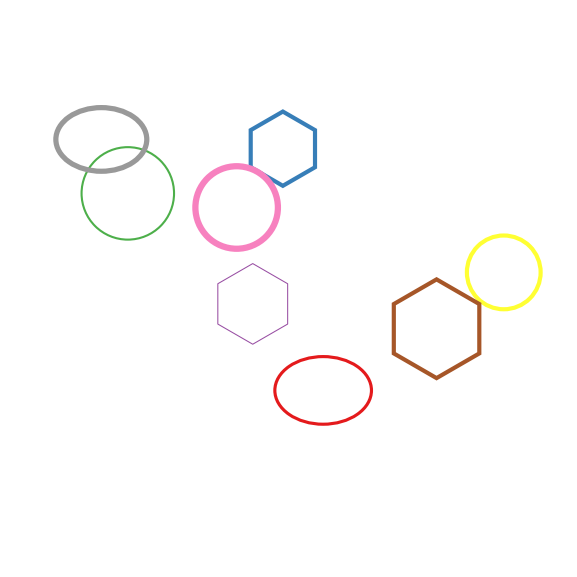[{"shape": "oval", "thickness": 1.5, "radius": 0.42, "center": [0.56, 0.323]}, {"shape": "hexagon", "thickness": 2, "radius": 0.32, "center": [0.49, 0.742]}, {"shape": "circle", "thickness": 1, "radius": 0.4, "center": [0.221, 0.664]}, {"shape": "hexagon", "thickness": 0.5, "radius": 0.35, "center": [0.438, 0.473]}, {"shape": "circle", "thickness": 2, "radius": 0.32, "center": [0.872, 0.527]}, {"shape": "hexagon", "thickness": 2, "radius": 0.43, "center": [0.756, 0.43]}, {"shape": "circle", "thickness": 3, "radius": 0.36, "center": [0.41, 0.64]}, {"shape": "oval", "thickness": 2.5, "radius": 0.39, "center": [0.175, 0.758]}]